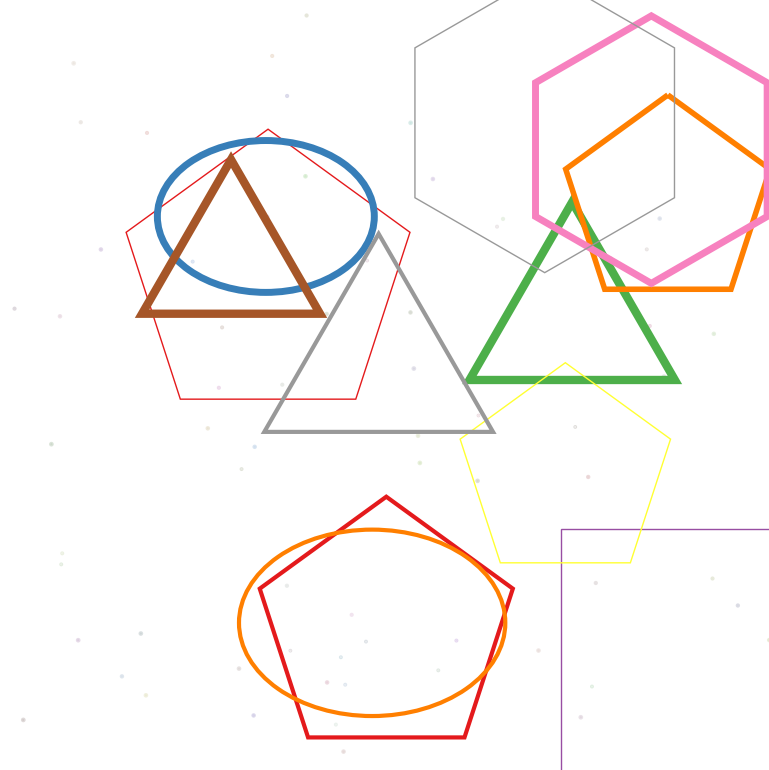[{"shape": "pentagon", "thickness": 0.5, "radius": 0.97, "center": [0.348, 0.638]}, {"shape": "pentagon", "thickness": 1.5, "radius": 0.86, "center": [0.502, 0.182]}, {"shape": "oval", "thickness": 2.5, "radius": 0.7, "center": [0.345, 0.719]}, {"shape": "triangle", "thickness": 3, "radius": 0.77, "center": [0.743, 0.584]}, {"shape": "square", "thickness": 0.5, "radius": 0.84, "center": [0.897, 0.144]}, {"shape": "oval", "thickness": 1.5, "radius": 0.86, "center": [0.483, 0.191]}, {"shape": "pentagon", "thickness": 2, "radius": 0.7, "center": [0.867, 0.737]}, {"shape": "pentagon", "thickness": 0.5, "radius": 0.72, "center": [0.734, 0.385]}, {"shape": "triangle", "thickness": 3, "radius": 0.67, "center": [0.3, 0.659]}, {"shape": "hexagon", "thickness": 2.5, "radius": 0.87, "center": [0.846, 0.806]}, {"shape": "hexagon", "thickness": 0.5, "radius": 0.97, "center": [0.707, 0.841]}, {"shape": "triangle", "thickness": 1.5, "radius": 0.86, "center": [0.492, 0.525]}]